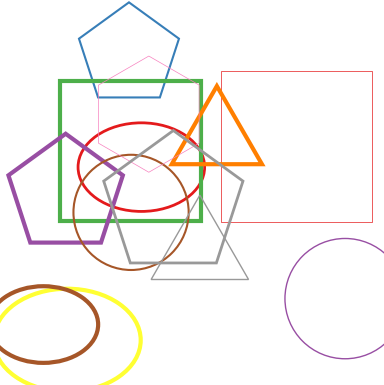[{"shape": "oval", "thickness": 2, "radius": 0.82, "center": [0.367, 0.566]}, {"shape": "square", "thickness": 0.5, "radius": 0.98, "center": [0.77, 0.62]}, {"shape": "pentagon", "thickness": 1.5, "radius": 0.68, "center": [0.335, 0.857]}, {"shape": "square", "thickness": 3, "radius": 0.91, "center": [0.339, 0.608]}, {"shape": "circle", "thickness": 1, "radius": 0.78, "center": [0.896, 0.224]}, {"shape": "pentagon", "thickness": 3, "radius": 0.78, "center": [0.171, 0.496]}, {"shape": "triangle", "thickness": 3, "radius": 0.68, "center": [0.563, 0.641]}, {"shape": "oval", "thickness": 3, "radius": 0.95, "center": [0.175, 0.116]}, {"shape": "oval", "thickness": 3, "radius": 0.71, "center": [0.113, 0.157]}, {"shape": "circle", "thickness": 1.5, "radius": 0.75, "center": [0.34, 0.448]}, {"shape": "hexagon", "thickness": 0.5, "radius": 0.75, "center": [0.387, 0.703]}, {"shape": "pentagon", "thickness": 2, "radius": 0.95, "center": [0.45, 0.471]}, {"shape": "triangle", "thickness": 1, "radius": 0.73, "center": [0.519, 0.347]}]